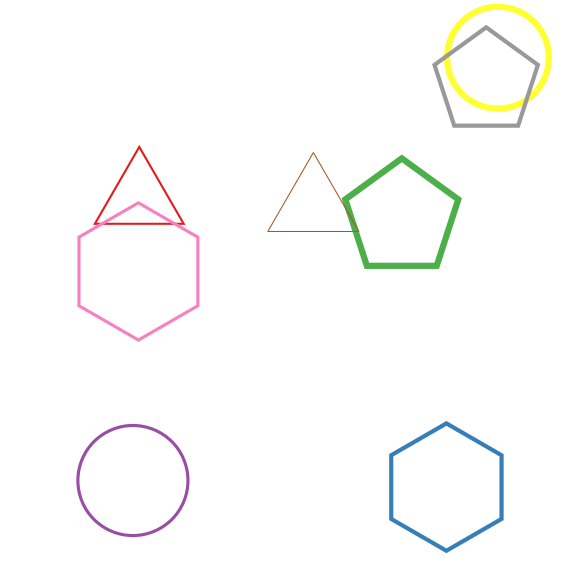[{"shape": "triangle", "thickness": 1, "radius": 0.44, "center": [0.241, 0.656]}, {"shape": "hexagon", "thickness": 2, "radius": 0.55, "center": [0.773, 0.156]}, {"shape": "pentagon", "thickness": 3, "radius": 0.51, "center": [0.696, 0.622]}, {"shape": "circle", "thickness": 1.5, "radius": 0.48, "center": [0.23, 0.167]}, {"shape": "circle", "thickness": 3, "radius": 0.44, "center": [0.862, 0.899]}, {"shape": "triangle", "thickness": 0.5, "radius": 0.46, "center": [0.543, 0.644]}, {"shape": "hexagon", "thickness": 1.5, "radius": 0.59, "center": [0.24, 0.529]}, {"shape": "pentagon", "thickness": 2, "radius": 0.47, "center": [0.842, 0.858]}]